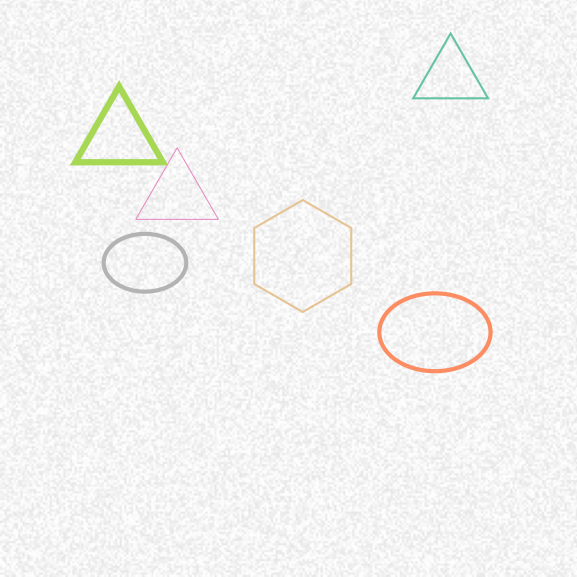[{"shape": "triangle", "thickness": 1, "radius": 0.37, "center": [0.78, 0.866]}, {"shape": "oval", "thickness": 2, "radius": 0.48, "center": [0.753, 0.424]}, {"shape": "triangle", "thickness": 0.5, "radius": 0.41, "center": [0.307, 0.661]}, {"shape": "triangle", "thickness": 3, "radius": 0.44, "center": [0.206, 0.762]}, {"shape": "hexagon", "thickness": 1, "radius": 0.48, "center": [0.524, 0.556]}, {"shape": "oval", "thickness": 2, "radius": 0.36, "center": [0.251, 0.544]}]